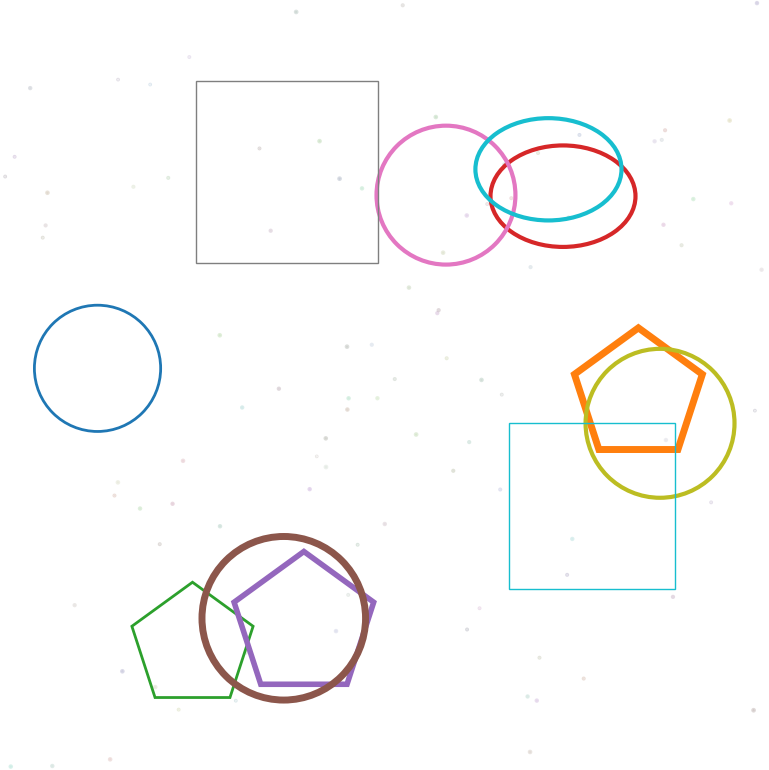[{"shape": "circle", "thickness": 1, "radius": 0.41, "center": [0.127, 0.522]}, {"shape": "pentagon", "thickness": 2.5, "radius": 0.44, "center": [0.829, 0.487]}, {"shape": "pentagon", "thickness": 1, "radius": 0.41, "center": [0.25, 0.161]}, {"shape": "oval", "thickness": 1.5, "radius": 0.47, "center": [0.731, 0.745]}, {"shape": "pentagon", "thickness": 2, "radius": 0.48, "center": [0.395, 0.188]}, {"shape": "circle", "thickness": 2.5, "radius": 0.53, "center": [0.369, 0.197]}, {"shape": "circle", "thickness": 1.5, "radius": 0.45, "center": [0.579, 0.747]}, {"shape": "square", "thickness": 0.5, "radius": 0.59, "center": [0.373, 0.777]}, {"shape": "circle", "thickness": 1.5, "radius": 0.48, "center": [0.857, 0.45]}, {"shape": "oval", "thickness": 1.5, "radius": 0.47, "center": [0.712, 0.78]}, {"shape": "square", "thickness": 0.5, "radius": 0.54, "center": [0.769, 0.343]}]